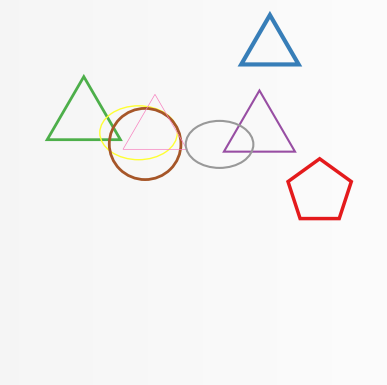[{"shape": "pentagon", "thickness": 2.5, "radius": 0.43, "center": [0.825, 0.502]}, {"shape": "triangle", "thickness": 3, "radius": 0.43, "center": [0.697, 0.875]}, {"shape": "triangle", "thickness": 2, "radius": 0.55, "center": [0.216, 0.692]}, {"shape": "triangle", "thickness": 1.5, "radius": 0.53, "center": [0.67, 0.659]}, {"shape": "oval", "thickness": 1, "radius": 0.5, "center": [0.358, 0.655]}, {"shape": "circle", "thickness": 2, "radius": 0.46, "center": [0.374, 0.626]}, {"shape": "triangle", "thickness": 0.5, "radius": 0.48, "center": [0.4, 0.66]}, {"shape": "oval", "thickness": 1.5, "radius": 0.44, "center": [0.567, 0.625]}]